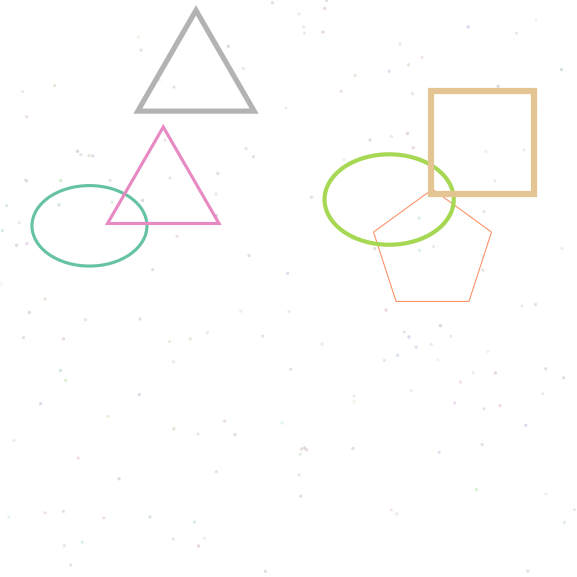[{"shape": "oval", "thickness": 1.5, "radius": 0.5, "center": [0.155, 0.608]}, {"shape": "pentagon", "thickness": 0.5, "radius": 0.54, "center": [0.749, 0.564]}, {"shape": "triangle", "thickness": 1.5, "radius": 0.56, "center": [0.283, 0.668]}, {"shape": "oval", "thickness": 2, "radius": 0.56, "center": [0.674, 0.654]}, {"shape": "square", "thickness": 3, "radius": 0.45, "center": [0.835, 0.753]}, {"shape": "triangle", "thickness": 2.5, "radius": 0.58, "center": [0.339, 0.865]}]